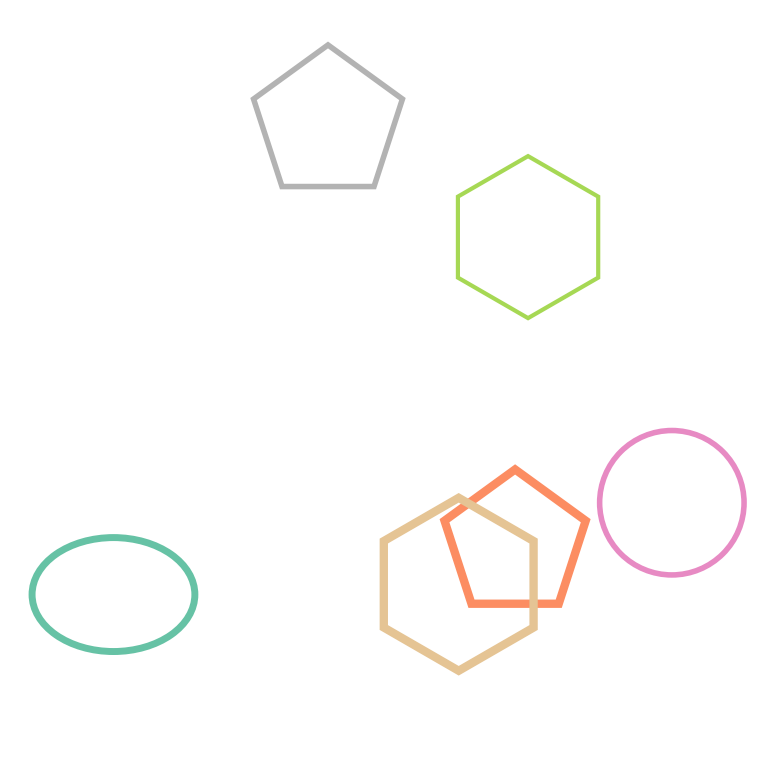[{"shape": "oval", "thickness": 2.5, "radius": 0.53, "center": [0.147, 0.228]}, {"shape": "pentagon", "thickness": 3, "radius": 0.48, "center": [0.669, 0.294]}, {"shape": "circle", "thickness": 2, "radius": 0.47, "center": [0.873, 0.347]}, {"shape": "hexagon", "thickness": 1.5, "radius": 0.53, "center": [0.686, 0.692]}, {"shape": "hexagon", "thickness": 3, "radius": 0.56, "center": [0.596, 0.241]}, {"shape": "pentagon", "thickness": 2, "radius": 0.51, "center": [0.426, 0.84]}]